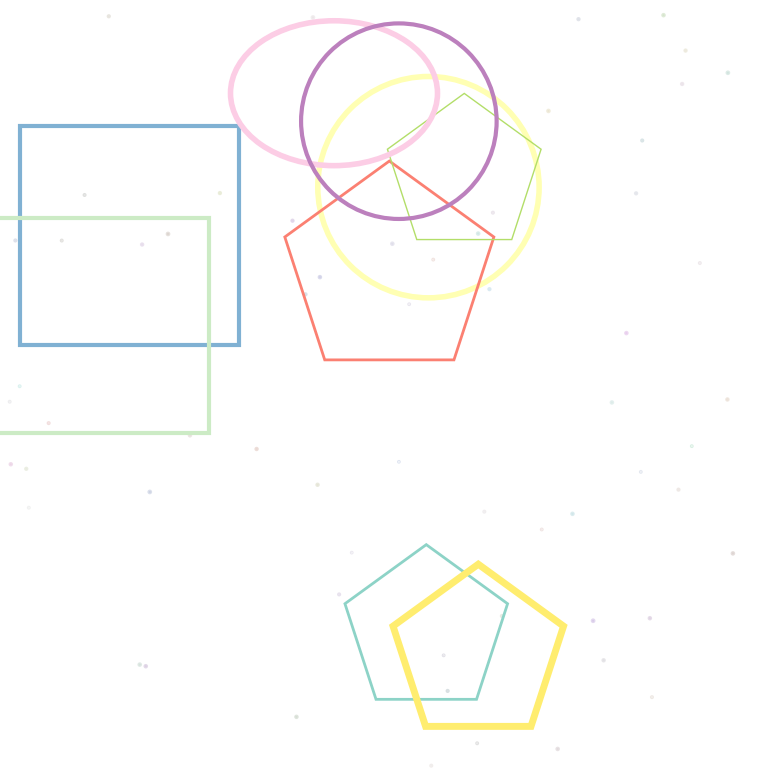[{"shape": "pentagon", "thickness": 1, "radius": 0.56, "center": [0.554, 0.182]}, {"shape": "circle", "thickness": 2, "radius": 0.72, "center": [0.556, 0.757]}, {"shape": "pentagon", "thickness": 1, "radius": 0.71, "center": [0.506, 0.648]}, {"shape": "square", "thickness": 1.5, "radius": 0.71, "center": [0.169, 0.694]}, {"shape": "pentagon", "thickness": 0.5, "radius": 0.52, "center": [0.603, 0.774]}, {"shape": "oval", "thickness": 2, "radius": 0.67, "center": [0.434, 0.879]}, {"shape": "circle", "thickness": 1.5, "radius": 0.63, "center": [0.518, 0.843]}, {"shape": "square", "thickness": 1.5, "radius": 0.7, "center": [0.132, 0.577]}, {"shape": "pentagon", "thickness": 2.5, "radius": 0.58, "center": [0.621, 0.151]}]